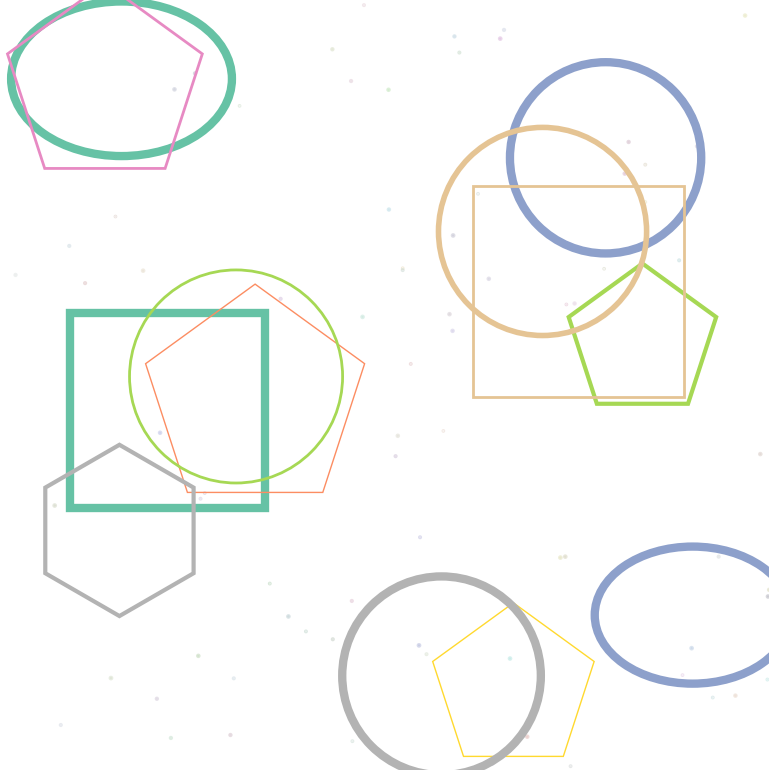[{"shape": "square", "thickness": 3, "radius": 0.63, "center": [0.218, 0.466]}, {"shape": "oval", "thickness": 3, "radius": 0.72, "center": [0.158, 0.898]}, {"shape": "pentagon", "thickness": 0.5, "radius": 0.75, "center": [0.331, 0.481]}, {"shape": "oval", "thickness": 3, "radius": 0.64, "center": [0.9, 0.201]}, {"shape": "circle", "thickness": 3, "radius": 0.62, "center": [0.786, 0.795]}, {"shape": "pentagon", "thickness": 1, "radius": 0.67, "center": [0.136, 0.889]}, {"shape": "pentagon", "thickness": 1.5, "radius": 0.5, "center": [0.834, 0.557]}, {"shape": "circle", "thickness": 1, "radius": 0.69, "center": [0.307, 0.511]}, {"shape": "pentagon", "thickness": 0.5, "radius": 0.55, "center": [0.667, 0.107]}, {"shape": "circle", "thickness": 2, "radius": 0.68, "center": [0.705, 0.699]}, {"shape": "square", "thickness": 1, "radius": 0.69, "center": [0.751, 0.622]}, {"shape": "hexagon", "thickness": 1.5, "radius": 0.56, "center": [0.155, 0.311]}, {"shape": "circle", "thickness": 3, "radius": 0.64, "center": [0.573, 0.122]}]